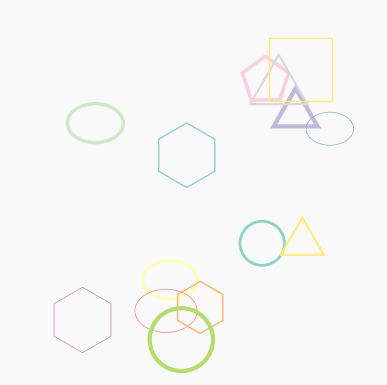[{"shape": "circle", "thickness": 2, "radius": 0.29, "center": [0.677, 0.368]}, {"shape": "hexagon", "thickness": 1, "radius": 0.42, "center": [0.482, 0.597]}, {"shape": "oval", "thickness": 2, "radius": 0.35, "center": [0.439, 0.273]}, {"shape": "triangle", "thickness": 3, "radius": 0.33, "center": [0.763, 0.705]}, {"shape": "oval", "thickness": 0.5, "radius": 0.4, "center": [0.428, 0.193]}, {"shape": "oval", "thickness": 0.5, "radius": 0.31, "center": [0.851, 0.666]}, {"shape": "hexagon", "thickness": 1, "radius": 0.34, "center": [0.517, 0.201]}, {"shape": "circle", "thickness": 3, "radius": 0.41, "center": [0.468, 0.118]}, {"shape": "pentagon", "thickness": 2.5, "radius": 0.31, "center": [0.685, 0.791]}, {"shape": "triangle", "thickness": 1.5, "radius": 0.43, "center": [0.719, 0.772]}, {"shape": "hexagon", "thickness": 0.5, "radius": 0.42, "center": [0.213, 0.169]}, {"shape": "oval", "thickness": 2.5, "radius": 0.36, "center": [0.246, 0.68]}, {"shape": "square", "thickness": 1, "radius": 0.41, "center": [0.775, 0.82]}, {"shape": "triangle", "thickness": 1.5, "radius": 0.32, "center": [0.78, 0.37]}]